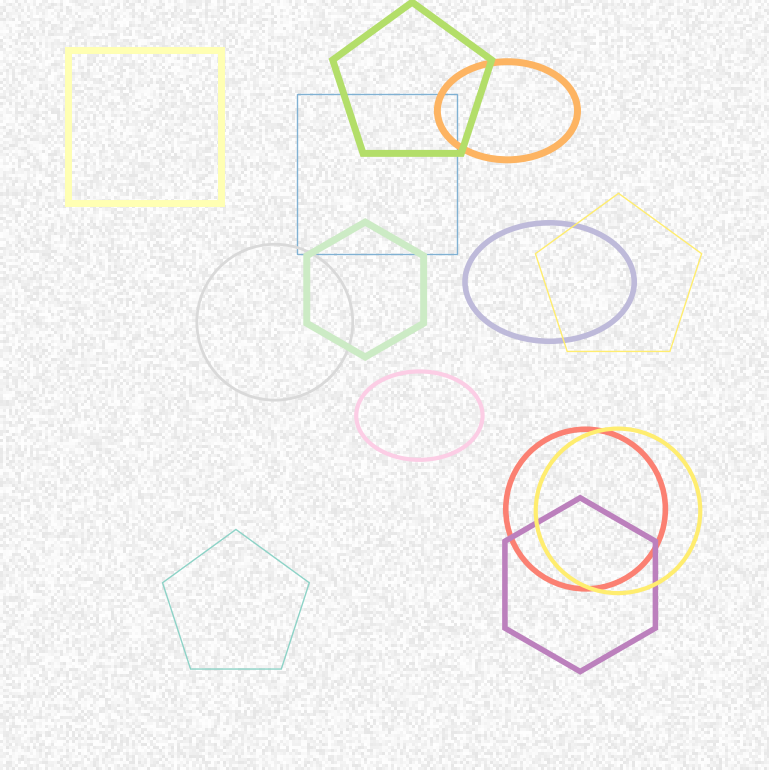[{"shape": "pentagon", "thickness": 0.5, "radius": 0.5, "center": [0.306, 0.212]}, {"shape": "square", "thickness": 2.5, "radius": 0.5, "center": [0.188, 0.836]}, {"shape": "oval", "thickness": 2, "radius": 0.55, "center": [0.714, 0.634]}, {"shape": "circle", "thickness": 2, "radius": 0.52, "center": [0.761, 0.339]}, {"shape": "square", "thickness": 0.5, "radius": 0.52, "center": [0.489, 0.775]}, {"shape": "oval", "thickness": 2.5, "radius": 0.46, "center": [0.659, 0.856]}, {"shape": "pentagon", "thickness": 2.5, "radius": 0.54, "center": [0.535, 0.889]}, {"shape": "oval", "thickness": 1.5, "radius": 0.41, "center": [0.545, 0.46]}, {"shape": "circle", "thickness": 1, "radius": 0.51, "center": [0.357, 0.582]}, {"shape": "hexagon", "thickness": 2, "radius": 0.56, "center": [0.753, 0.241]}, {"shape": "hexagon", "thickness": 2.5, "radius": 0.44, "center": [0.474, 0.624]}, {"shape": "pentagon", "thickness": 0.5, "radius": 0.57, "center": [0.803, 0.635]}, {"shape": "circle", "thickness": 1.5, "radius": 0.53, "center": [0.803, 0.337]}]